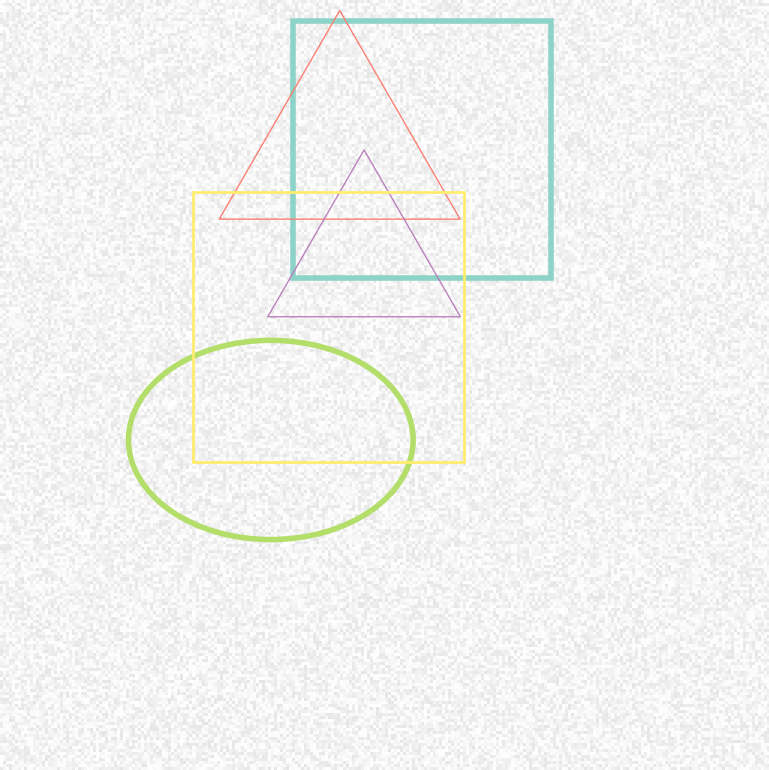[{"shape": "square", "thickness": 2, "radius": 0.84, "center": [0.549, 0.806]}, {"shape": "triangle", "thickness": 0.5, "radius": 0.9, "center": [0.441, 0.806]}, {"shape": "oval", "thickness": 2, "radius": 0.92, "center": [0.352, 0.429]}, {"shape": "triangle", "thickness": 0.5, "radius": 0.72, "center": [0.473, 0.661]}, {"shape": "square", "thickness": 1, "radius": 0.88, "center": [0.427, 0.575]}]